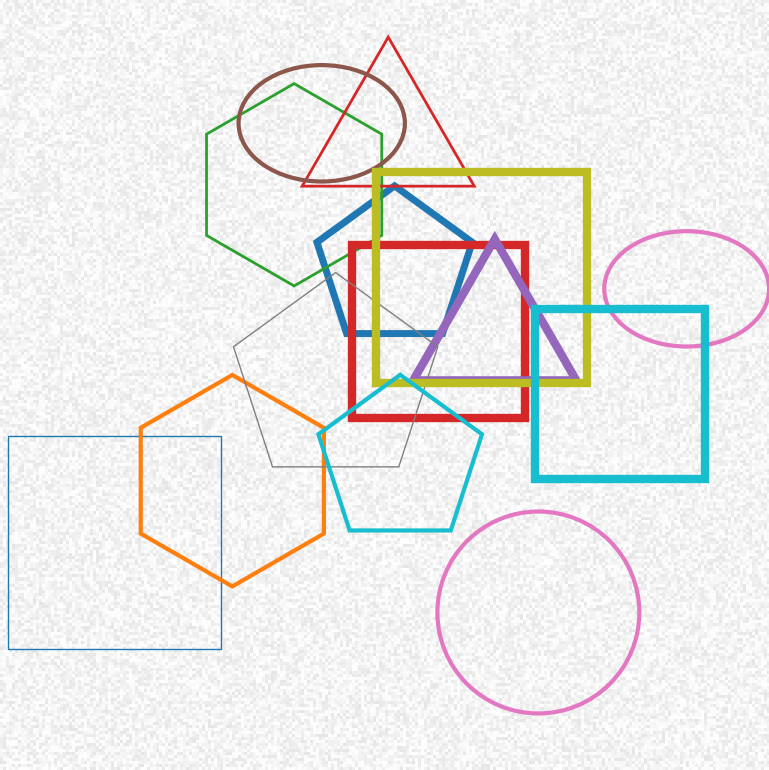[{"shape": "square", "thickness": 0.5, "radius": 0.69, "center": [0.149, 0.295]}, {"shape": "pentagon", "thickness": 2.5, "radius": 0.53, "center": [0.512, 0.653]}, {"shape": "hexagon", "thickness": 1.5, "radius": 0.69, "center": [0.302, 0.376]}, {"shape": "hexagon", "thickness": 1, "radius": 0.66, "center": [0.382, 0.76]}, {"shape": "triangle", "thickness": 1, "radius": 0.65, "center": [0.504, 0.823]}, {"shape": "square", "thickness": 3, "radius": 0.56, "center": [0.57, 0.57]}, {"shape": "triangle", "thickness": 3, "radius": 0.61, "center": [0.643, 0.567]}, {"shape": "oval", "thickness": 1.5, "radius": 0.54, "center": [0.418, 0.84]}, {"shape": "oval", "thickness": 1.5, "radius": 0.54, "center": [0.892, 0.625]}, {"shape": "circle", "thickness": 1.5, "radius": 0.66, "center": [0.699, 0.205]}, {"shape": "pentagon", "thickness": 0.5, "radius": 0.7, "center": [0.436, 0.507]}, {"shape": "square", "thickness": 3, "radius": 0.69, "center": [0.625, 0.639]}, {"shape": "square", "thickness": 3, "radius": 0.55, "center": [0.806, 0.488]}, {"shape": "pentagon", "thickness": 1.5, "radius": 0.56, "center": [0.52, 0.401]}]